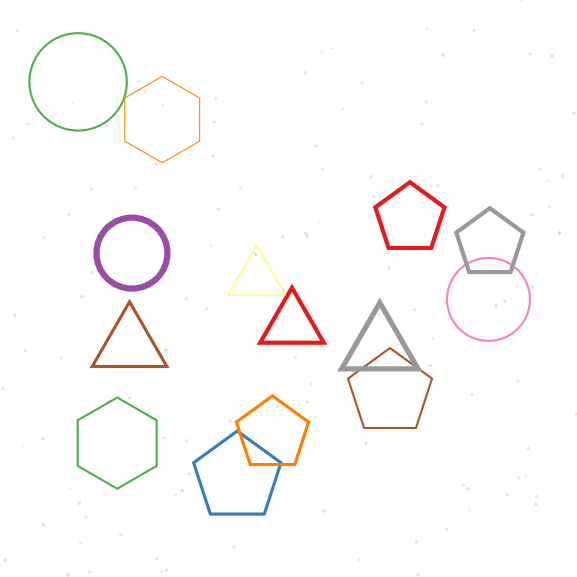[{"shape": "pentagon", "thickness": 2, "radius": 0.31, "center": [0.71, 0.621]}, {"shape": "triangle", "thickness": 2, "radius": 0.32, "center": [0.506, 0.437]}, {"shape": "pentagon", "thickness": 1.5, "radius": 0.4, "center": [0.411, 0.173]}, {"shape": "hexagon", "thickness": 1, "radius": 0.39, "center": [0.203, 0.232]}, {"shape": "circle", "thickness": 1, "radius": 0.42, "center": [0.135, 0.857]}, {"shape": "circle", "thickness": 3, "radius": 0.31, "center": [0.229, 0.561]}, {"shape": "hexagon", "thickness": 0.5, "radius": 0.37, "center": [0.281, 0.792]}, {"shape": "pentagon", "thickness": 1.5, "radius": 0.33, "center": [0.472, 0.248]}, {"shape": "triangle", "thickness": 0.5, "radius": 0.29, "center": [0.444, 0.517]}, {"shape": "pentagon", "thickness": 1, "radius": 0.38, "center": [0.675, 0.32]}, {"shape": "triangle", "thickness": 1.5, "radius": 0.37, "center": [0.224, 0.402]}, {"shape": "circle", "thickness": 1, "radius": 0.36, "center": [0.846, 0.481]}, {"shape": "triangle", "thickness": 2.5, "radius": 0.38, "center": [0.658, 0.399]}, {"shape": "pentagon", "thickness": 2, "radius": 0.31, "center": [0.848, 0.577]}]